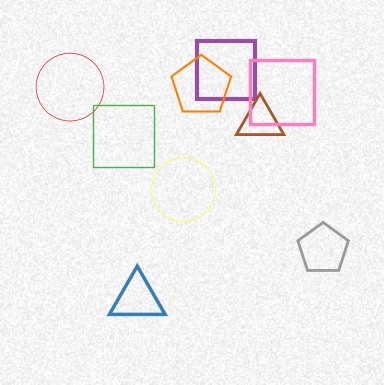[{"shape": "circle", "thickness": 0.5, "radius": 0.44, "center": [0.182, 0.774]}, {"shape": "triangle", "thickness": 2.5, "radius": 0.42, "center": [0.356, 0.225]}, {"shape": "square", "thickness": 1, "radius": 0.4, "center": [0.321, 0.647]}, {"shape": "square", "thickness": 3, "radius": 0.38, "center": [0.588, 0.819]}, {"shape": "pentagon", "thickness": 1.5, "radius": 0.41, "center": [0.523, 0.776]}, {"shape": "circle", "thickness": 0.5, "radius": 0.41, "center": [0.477, 0.507]}, {"shape": "triangle", "thickness": 2, "radius": 0.36, "center": [0.676, 0.686]}, {"shape": "square", "thickness": 2.5, "radius": 0.41, "center": [0.733, 0.762]}, {"shape": "pentagon", "thickness": 2, "radius": 0.34, "center": [0.839, 0.353]}]